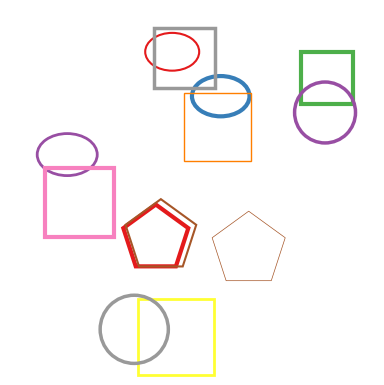[{"shape": "oval", "thickness": 1.5, "radius": 0.35, "center": [0.447, 0.866]}, {"shape": "pentagon", "thickness": 3, "radius": 0.44, "center": [0.405, 0.38]}, {"shape": "oval", "thickness": 3, "radius": 0.37, "center": [0.573, 0.75]}, {"shape": "square", "thickness": 3, "radius": 0.34, "center": [0.85, 0.797]}, {"shape": "oval", "thickness": 2, "radius": 0.39, "center": [0.175, 0.598]}, {"shape": "circle", "thickness": 2.5, "radius": 0.4, "center": [0.844, 0.708]}, {"shape": "square", "thickness": 1, "radius": 0.44, "center": [0.565, 0.671]}, {"shape": "square", "thickness": 2, "radius": 0.49, "center": [0.458, 0.125]}, {"shape": "pentagon", "thickness": 0.5, "radius": 0.5, "center": [0.646, 0.352]}, {"shape": "pentagon", "thickness": 1.5, "radius": 0.48, "center": [0.418, 0.386]}, {"shape": "square", "thickness": 3, "radius": 0.45, "center": [0.207, 0.473]}, {"shape": "square", "thickness": 2.5, "radius": 0.39, "center": [0.48, 0.849]}, {"shape": "circle", "thickness": 2.5, "radius": 0.44, "center": [0.349, 0.145]}]